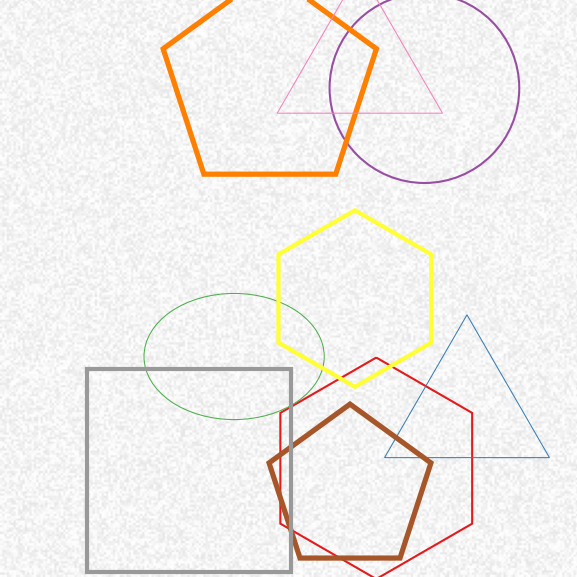[{"shape": "hexagon", "thickness": 1, "radius": 0.96, "center": [0.652, 0.188]}, {"shape": "triangle", "thickness": 0.5, "radius": 0.82, "center": [0.809, 0.289]}, {"shape": "oval", "thickness": 0.5, "radius": 0.78, "center": [0.405, 0.382]}, {"shape": "circle", "thickness": 1, "radius": 0.82, "center": [0.735, 0.846]}, {"shape": "pentagon", "thickness": 2.5, "radius": 0.97, "center": [0.467, 0.855]}, {"shape": "hexagon", "thickness": 2, "radius": 0.76, "center": [0.615, 0.482]}, {"shape": "pentagon", "thickness": 2.5, "radius": 0.74, "center": [0.606, 0.152]}, {"shape": "triangle", "thickness": 0.5, "radius": 0.83, "center": [0.623, 0.886]}, {"shape": "square", "thickness": 2, "radius": 0.88, "center": [0.328, 0.185]}]